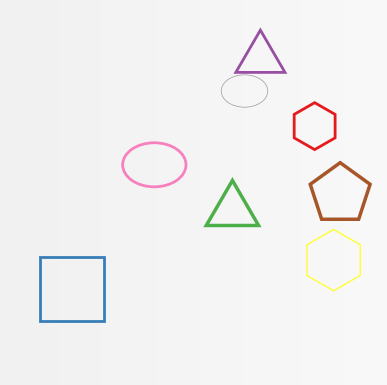[{"shape": "hexagon", "thickness": 2, "radius": 0.3, "center": [0.812, 0.672]}, {"shape": "square", "thickness": 2, "radius": 0.41, "center": [0.186, 0.25]}, {"shape": "triangle", "thickness": 2.5, "radius": 0.39, "center": [0.6, 0.453]}, {"shape": "triangle", "thickness": 2, "radius": 0.37, "center": [0.672, 0.849]}, {"shape": "hexagon", "thickness": 1, "radius": 0.4, "center": [0.861, 0.324]}, {"shape": "pentagon", "thickness": 2.5, "radius": 0.41, "center": [0.878, 0.496]}, {"shape": "oval", "thickness": 2, "radius": 0.41, "center": [0.398, 0.572]}, {"shape": "oval", "thickness": 0.5, "radius": 0.3, "center": [0.631, 0.764]}]